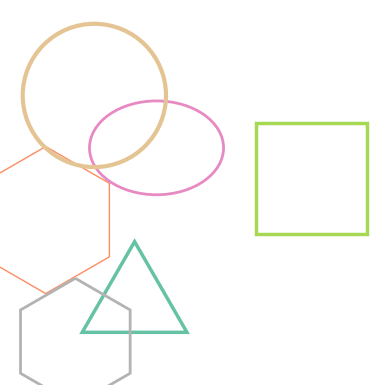[{"shape": "triangle", "thickness": 2.5, "radius": 0.79, "center": [0.35, 0.215]}, {"shape": "hexagon", "thickness": 1, "radius": 0.95, "center": [0.119, 0.428]}, {"shape": "oval", "thickness": 2, "radius": 0.87, "center": [0.407, 0.616]}, {"shape": "square", "thickness": 2.5, "radius": 0.72, "center": [0.81, 0.537]}, {"shape": "circle", "thickness": 3, "radius": 0.93, "center": [0.245, 0.752]}, {"shape": "hexagon", "thickness": 2, "radius": 0.82, "center": [0.196, 0.113]}]